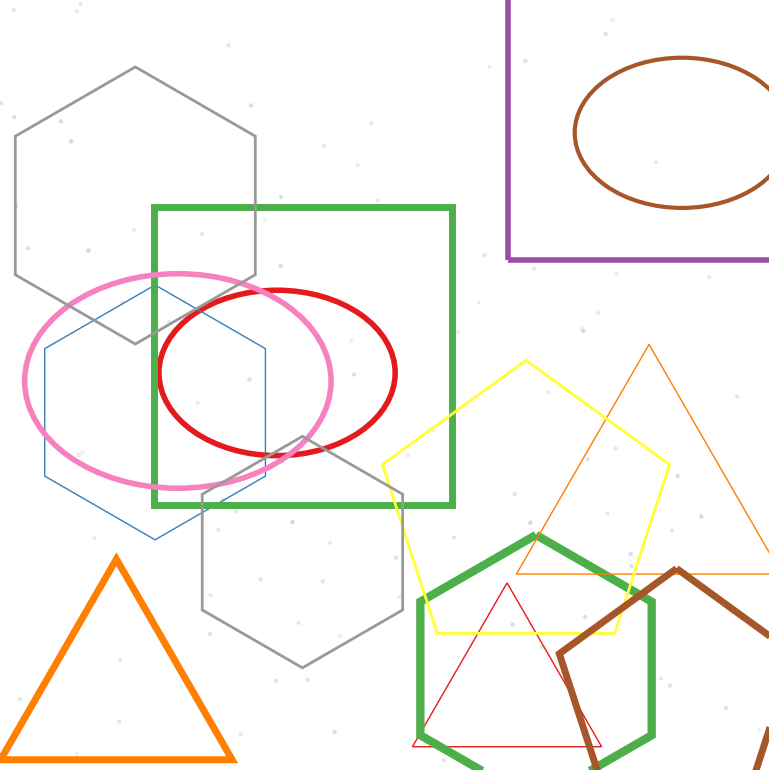[{"shape": "triangle", "thickness": 0.5, "radius": 0.71, "center": [0.659, 0.101]}, {"shape": "oval", "thickness": 2, "radius": 0.77, "center": [0.36, 0.516]}, {"shape": "hexagon", "thickness": 0.5, "radius": 0.83, "center": [0.201, 0.464]}, {"shape": "square", "thickness": 2.5, "radius": 0.97, "center": [0.394, 0.538]}, {"shape": "hexagon", "thickness": 3, "radius": 0.87, "center": [0.696, 0.132]}, {"shape": "square", "thickness": 2, "radius": 0.85, "center": [0.83, 0.832]}, {"shape": "triangle", "thickness": 0.5, "radius": 0.99, "center": [0.843, 0.354]}, {"shape": "triangle", "thickness": 2.5, "radius": 0.87, "center": [0.151, 0.1]}, {"shape": "pentagon", "thickness": 1, "radius": 0.98, "center": [0.683, 0.336]}, {"shape": "pentagon", "thickness": 2.5, "radius": 0.8, "center": [0.879, 0.102]}, {"shape": "oval", "thickness": 1.5, "radius": 0.7, "center": [0.886, 0.828]}, {"shape": "oval", "thickness": 2, "radius": 0.99, "center": [0.231, 0.505]}, {"shape": "hexagon", "thickness": 1, "radius": 0.9, "center": [0.176, 0.733]}, {"shape": "hexagon", "thickness": 1, "radius": 0.75, "center": [0.393, 0.283]}]